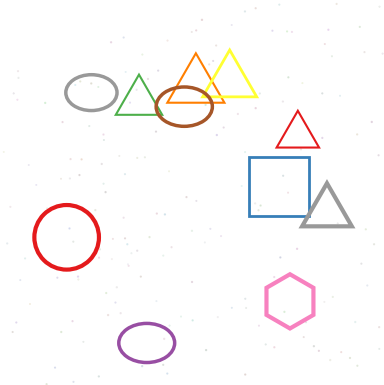[{"shape": "triangle", "thickness": 1.5, "radius": 0.32, "center": [0.774, 0.649]}, {"shape": "circle", "thickness": 3, "radius": 0.42, "center": [0.173, 0.384]}, {"shape": "square", "thickness": 2, "radius": 0.39, "center": [0.725, 0.516]}, {"shape": "triangle", "thickness": 1.5, "radius": 0.35, "center": [0.361, 0.737]}, {"shape": "oval", "thickness": 2.5, "radius": 0.36, "center": [0.381, 0.109]}, {"shape": "triangle", "thickness": 1.5, "radius": 0.43, "center": [0.509, 0.776]}, {"shape": "triangle", "thickness": 2, "radius": 0.41, "center": [0.597, 0.789]}, {"shape": "oval", "thickness": 2.5, "radius": 0.36, "center": [0.479, 0.723]}, {"shape": "hexagon", "thickness": 3, "radius": 0.35, "center": [0.753, 0.217]}, {"shape": "oval", "thickness": 2.5, "radius": 0.33, "center": [0.237, 0.759]}, {"shape": "triangle", "thickness": 3, "radius": 0.37, "center": [0.849, 0.449]}]